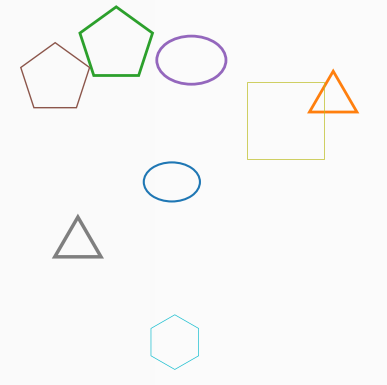[{"shape": "oval", "thickness": 1.5, "radius": 0.36, "center": [0.444, 0.527]}, {"shape": "triangle", "thickness": 2, "radius": 0.35, "center": [0.86, 0.744]}, {"shape": "pentagon", "thickness": 2, "radius": 0.49, "center": [0.3, 0.884]}, {"shape": "oval", "thickness": 2, "radius": 0.45, "center": [0.494, 0.844]}, {"shape": "pentagon", "thickness": 1, "radius": 0.47, "center": [0.142, 0.796]}, {"shape": "triangle", "thickness": 2.5, "radius": 0.34, "center": [0.201, 0.367]}, {"shape": "square", "thickness": 0.5, "radius": 0.5, "center": [0.737, 0.688]}, {"shape": "hexagon", "thickness": 0.5, "radius": 0.36, "center": [0.451, 0.111]}]